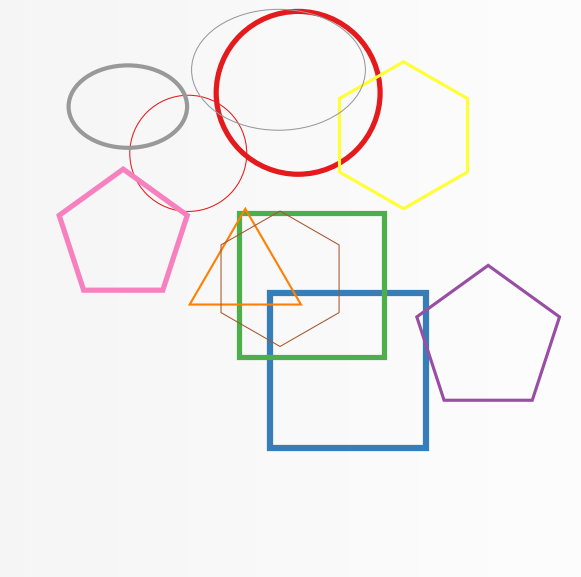[{"shape": "circle", "thickness": 0.5, "radius": 0.5, "center": [0.324, 0.734]}, {"shape": "circle", "thickness": 2.5, "radius": 0.7, "center": [0.513, 0.838]}, {"shape": "square", "thickness": 3, "radius": 0.67, "center": [0.599, 0.357]}, {"shape": "square", "thickness": 2.5, "radius": 0.63, "center": [0.536, 0.506]}, {"shape": "pentagon", "thickness": 1.5, "radius": 0.65, "center": [0.84, 0.411]}, {"shape": "triangle", "thickness": 1, "radius": 0.55, "center": [0.422, 0.527]}, {"shape": "hexagon", "thickness": 1.5, "radius": 0.64, "center": [0.694, 0.765]}, {"shape": "hexagon", "thickness": 0.5, "radius": 0.59, "center": [0.482, 0.516]}, {"shape": "pentagon", "thickness": 2.5, "radius": 0.58, "center": [0.212, 0.59]}, {"shape": "oval", "thickness": 0.5, "radius": 0.75, "center": [0.479, 0.878]}, {"shape": "oval", "thickness": 2, "radius": 0.51, "center": [0.22, 0.815]}]